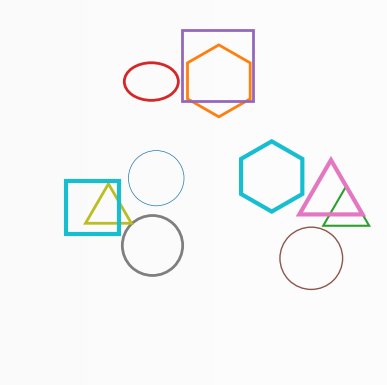[{"shape": "circle", "thickness": 0.5, "radius": 0.36, "center": [0.403, 0.537]}, {"shape": "hexagon", "thickness": 2, "radius": 0.47, "center": [0.565, 0.79]}, {"shape": "triangle", "thickness": 1.5, "radius": 0.34, "center": [0.893, 0.448]}, {"shape": "oval", "thickness": 2, "radius": 0.35, "center": [0.39, 0.788]}, {"shape": "square", "thickness": 2, "radius": 0.46, "center": [0.561, 0.83]}, {"shape": "circle", "thickness": 1, "radius": 0.4, "center": [0.803, 0.329]}, {"shape": "triangle", "thickness": 3, "radius": 0.47, "center": [0.854, 0.49]}, {"shape": "circle", "thickness": 2, "radius": 0.39, "center": [0.394, 0.362]}, {"shape": "triangle", "thickness": 2, "radius": 0.34, "center": [0.28, 0.454]}, {"shape": "square", "thickness": 3, "radius": 0.34, "center": [0.24, 0.461]}, {"shape": "hexagon", "thickness": 3, "radius": 0.46, "center": [0.701, 0.542]}]